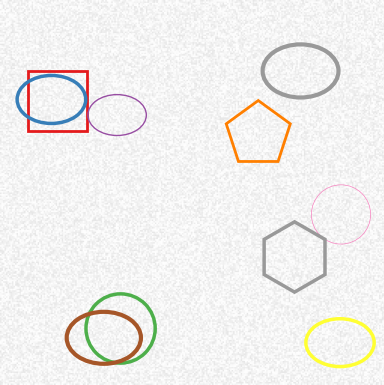[{"shape": "square", "thickness": 2, "radius": 0.39, "center": [0.149, 0.738]}, {"shape": "oval", "thickness": 2.5, "radius": 0.45, "center": [0.134, 0.742]}, {"shape": "circle", "thickness": 2.5, "radius": 0.45, "center": [0.313, 0.147]}, {"shape": "oval", "thickness": 1, "radius": 0.38, "center": [0.304, 0.701]}, {"shape": "pentagon", "thickness": 2, "radius": 0.44, "center": [0.671, 0.651]}, {"shape": "oval", "thickness": 2.5, "radius": 0.44, "center": [0.883, 0.11]}, {"shape": "oval", "thickness": 3, "radius": 0.48, "center": [0.27, 0.123]}, {"shape": "circle", "thickness": 0.5, "radius": 0.38, "center": [0.886, 0.443]}, {"shape": "oval", "thickness": 3, "radius": 0.49, "center": [0.781, 0.816]}, {"shape": "hexagon", "thickness": 2.5, "radius": 0.46, "center": [0.765, 0.333]}]